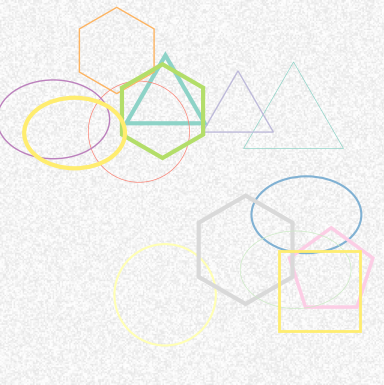[{"shape": "triangle", "thickness": 0.5, "radius": 0.75, "center": [0.762, 0.689]}, {"shape": "triangle", "thickness": 3, "radius": 0.59, "center": [0.43, 0.739]}, {"shape": "circle", "thickness": 1.5, "radius": 0.66, "center": [0.429, 0.234]}, {"shape": "triangle", "thickness": 1, "radius": 0.53, "center": [0.618, 0.71]}, {"shape": "circle", "thickness": 0.5, "radius": 0.66, "center": [0.361, 0.658]}, {"shape": "oval", "thickness": 1.5, "radius": 0.71, "center": [0.796, 0.442]}, {"shape": "hexagon", "thickness": 1, "radius": 0.56, "center": [0.303, 0.869]}, {"shape": "hexagon", "thickness": 3, "radius": 0.61, "center": [0.422, 0.711]}, {"shape": "pentagon", "thickness": 2.5, "radius": 0.57, "center": [0.86, 0.294]}, {"shape": "hexagon", "thickness": 3, "radius": 0.7, "center": [0.638, 0.351]}, {"shape": "oval", "thickness": 1, "radius": 0.73, "center": [0.139, 0.69]}, {"shape": "oval", "thickness": 0.5, "radius": 0.72, "center": [0.768, 0.299]}, {"shape": "square", "thickness": 2, "radius": 0.52, "center": [0.831, 0.244]}, {"shape": "oval", "thickness": 3, "radius": 0.65, "center": [0.194, 0.654]}]